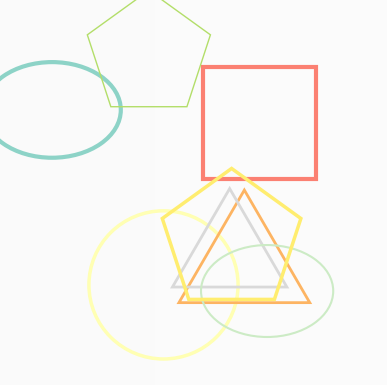[{"shape": "oval", "thickness": 3, "radius": 0.89, "center": [0.134, 0.714]}, {"shape": "circle", "thickness": 2.5, "radius": 0.96, "center": [0.422, 0.26]}, {"shape": "square", "thickness": 3, "radius": 0.73, "center": [0.67, 0.681]}, {"shape": "triangle", "thickness": 2, "radius": 0.97, "center": [0.631, 0.311]}, {"shape": "pentagon", "thickness": 1, "radius": 0.84, "center": [0.384, 0.858]}, {"shape": "triangle", "thickness": 2, "radius": 0.85, "center": [0.593, 0.34]}, {"shape": "oval", "thickness": 1.5, "radius": 0.85, "center": [0.689, 0.244]}, {"shape": "pentagon", "thickness": 2.5, "radius": 0.94, "center": [0.598, 0.374]}]